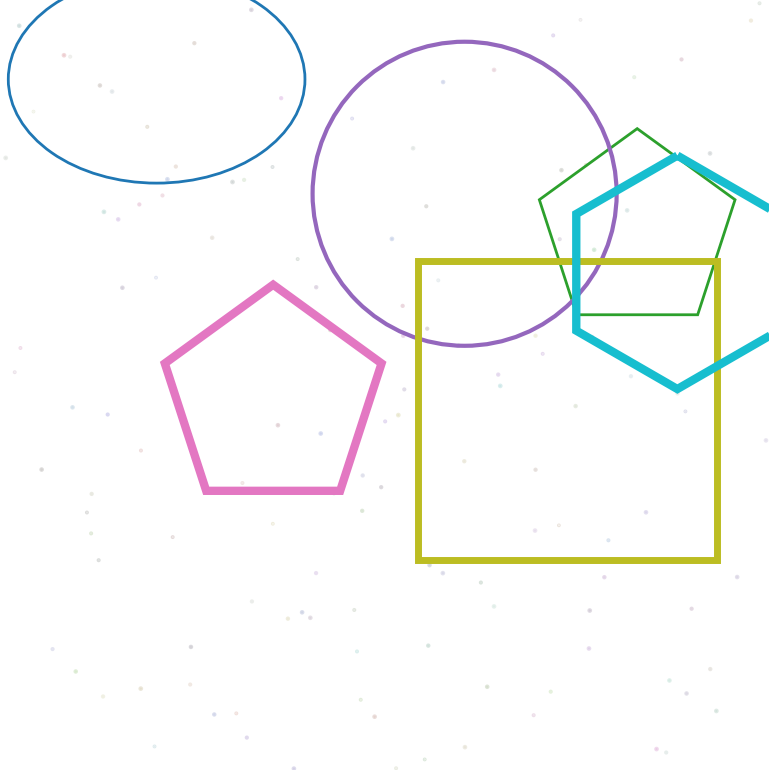[{"shape": "oval", "thickness": 1, "radius": 0.96, "center": [0.203, 0.897]}, {"shape": "pentagon", "thickness": 1, "radius": 0.67, "center": [0.828, 0.699]}, {"shape": "circle", "thickness": 1.5, "radius": 0.99, "center": [0.603, 0.748]}, {"shape": "pentagon", "thickness": 3, "radius": 0.74, "center": [0.355, 0.482]}, {"shape": "square", "thickness": 2.5, "radius": 0.97, "center": [0.736, 0.467]}, {"shape": "hexagon", "thickness": 3, "radius": 0.76, "center": [0.88, 0.646]}]